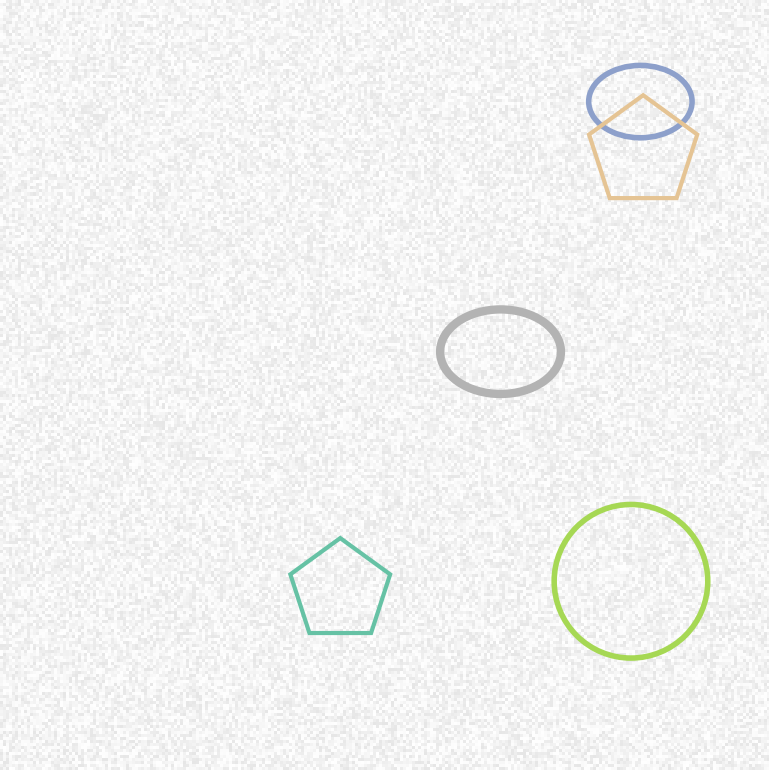[{"shape": "pentagon", "thickness": 1.5, "radius": 0.34, "center": [0.442, 0.233]}, {"shape": "oval", "thickness": 2, "radius": 0.34, "center": [0.832, 0.868]}, {"shape": "circle", "thickness": 2, "radius": 0.5, "center": [0.819, 0.245]}, {"shape": "pentagon", "thickness": 1.5, "radius": 0.37, "center": [0.835, 0.802]}, {"shape": "oval", "thickness": 3, "radius": 0.39, "center": [0.65, 0.543]}]